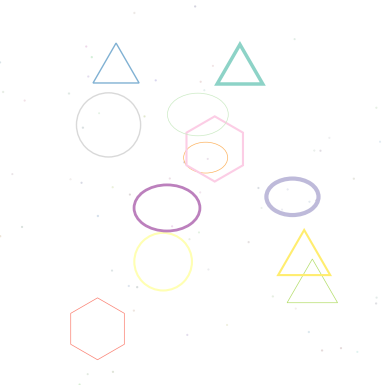[{"shape": "triangle", "thickness": 2.5, "radius": 0.34, "center": [0.623, 0.816]}, {"shape": "circle", "thickness": 1.5, "radius": 0.37, "center": [0.424, 0.32]}, {"shape": "oval", "thickness": 3, "radius": 0.34, "center": [0.76, 0.489]}, {"shape": "hexagon", "thickness": 0.5, "radius": 0.4, "center": [0.253, 0.146]}, {"shape": "triangle", "thickness": 1, "radius": 0.35, "center": [0.301, 0.819]}, {"shape": "oval", "thickness": 0.5, "radius": 0.29, "center": [0.534, 0.591]}, {"shape": "triangle", "thickness": 0.5, "radius": 0.38, "center": [0.811, 0.252]}, {"shape": "hexagon", "thickness": 1.5, "radius": 0.42, "center": [0.558, 0.613]}, {"shape": "circle", "thickness": 1, "radius": 0.42, "center": [0.282, 0.676]}, {"shape": "oval", "thickness": 2, "radius": 0.43, "center": [0.434, 0.46]}, {"shape": "oval", "thickness": 0.5, "radius": 0.4, "center": [0.514, 0.703]}, {"shape": "triangle", "thickness": 1.5, "radius": 0.39, "center": [0.79, 0.325]}]